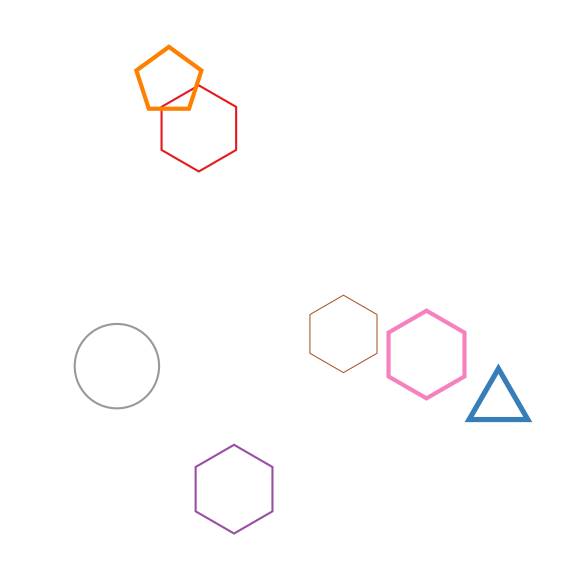[{"shape": "hexagon", "thickness": 1, "radius": 0.37, "center": [0.344, 0.777]}, {"shape": "triangle", "thickness": 2.5, "radius": 0.29, "center": [0.863, 0.302]}, {"shape": "hexagon", "thickness": 1, "radius": 0.38, "center": [0.405, 0.152]}, {"shape": "pentagon", "thickness": 2, "radius": 0.3, "center": [0.292, 0.859]}, {"shape": "hexagon", "thickness": 0.5, "radius": 0.34, "center": [0.595, 0.421]}, {"shape": "hexagon", "thickness": 2, "radius": 0.38, "center": [0.739, 0.385]}, {"shape": "circle", "thickness": 1, "radius": 0.37, "center": [0.202, 0.365]}]